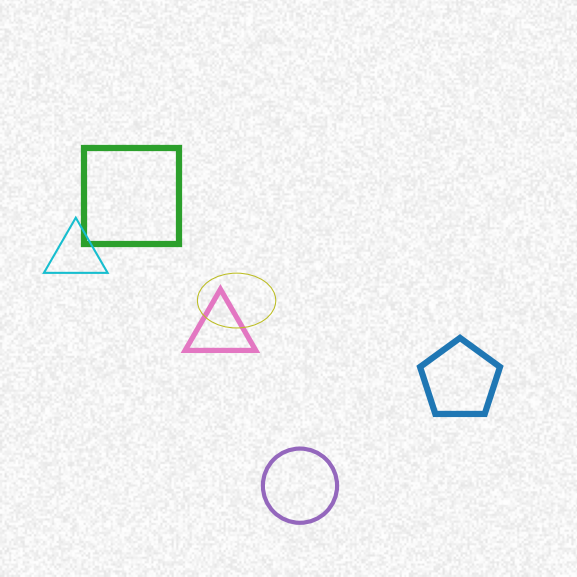[{"shape": "pentagon", "thickness": 3, "radius": 0.36, "center": [0.797, 0.341]}, {"shape": "square", "thickness": 3, "radius": 0.41, "center": [0.228, 0.659]}, {"shape": "circle", "thickness": 2, "radius": 0.32, "center": [0.519, 0.158]}, {"shape": "triangle", "thickness": 2.5, "radius": 0.35, "center": [0.382, 0.428]}, {"shape": "oval", "thickness": 0.5, "radius": 0.34, "center": [0.41, 0.479]}, {"shape": "triangle", "thickness": 1, "radius": 0.32, "center": [0.131, 0.558]}]